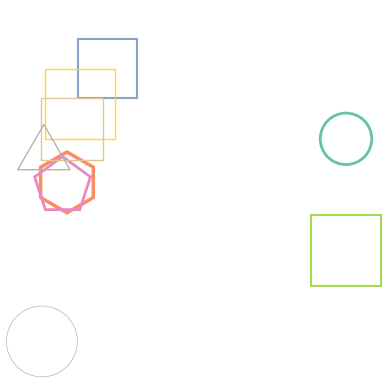[{"shape": "circle", "thickness": 2, "radius": 0.33, "center": [0.899, 0.639]}, {"shape": "hexagon", "thickness": 2.5, "radius": 0.39, "center": [0.174, 0.526]}, {"shape": "square", "thickness": 1.5, "radius": 0.38, "center": [0.28, 0.821]}, {"shape": "pentagon", "thickness": 2, "radius": 0.38, "center": [0.162, 0.517]}, {"shape": "square", "thickness": 1.5, "radius": 0.46, "center": [0.898, 0.349]}, {"shape": "square", "thickness": 1, "radius": 0.45, "center": [0.207, 0.73]}, {"shape": "square", "thickness": 1, "radius": 0.4, "center": [0.186, 0.664]}, {"shape": "circle", "thickness": 0.5, "radius": 0.46, "center": [0.109, 0.113]}, {"shape": "triangle", "thickness": 1, "radius": 0.39, "center": [0.114, 0.598]}]